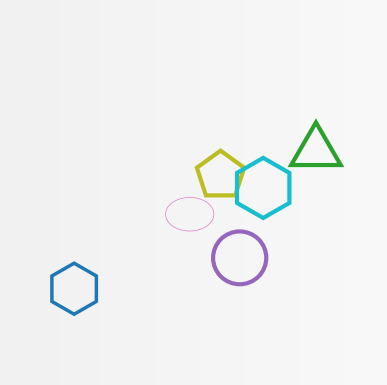[{"shape": "hexagon", "thickness": 2.5, "radius": 0.33, "center": [0.191, 0.25]}, {"shape": "triangle", "thickness": 3, "radius": 0.37, "center": [0.815, 0.608]}, {"shape": "circle", "thickness": 3, "radius": 0.34, "center": [0.619, 0.33]}, {"shape": "oval", "thickness": 0.5, "radius": 0.31, "center": [0.49, 0.444]}, {"shape": "pentagon", "thickness": 3, "radius": 0.32, "center": [0.569, 0.544]}, {"shape": "hexagon", "thickness": 3, "radius": 0.39, "center": [0.679, 0.512]}]